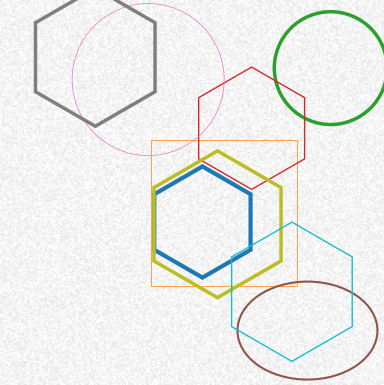[{"shape": "hexagon", "thickness": 3, "radius": 0.72, "center": [0.526, 0.423]}, {"shape": "square", "thickness": 0.5, "radius": 0.95, "center": [0.583, 0.448]}, {"shape": "circle", "thickness": 2.5, "radius": 0.73, "center": [0.859, 0.823]}, {"shape": "hexagon", "thickness": 1, "radius": 0.79, "center": [0.654, 0.667]}, {"shape": "oval", "thickness": 1.5, "radius": 0.91, "center": [0.799, 0.141]}, {"shape": "circle", "thickness": 0.5, "radius": 0.99, "center": [0.385, 0.793]}, {"shape": "hexagon", "thickness": 2.5, "radius": 0.9, "center": [0.247, 0.851]}, {"shape": "hexagon", "thickness": 2.5, "radius": 0.95, "center": [0.565, 0.417]}, {"shape": "hexagon", "thickness": 1, "radius": 0.9, "center": [0.758, 0.242]}]